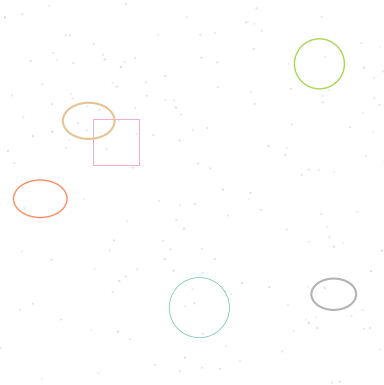[{"shape": "circle", "thickness": 0.5, "radius": 0.39, "center": [0.518, 0.201]}, {"shape": "oval", "thickness": 1, "radius": 0.35, "center": [0.105, 0.484]}, {"shape": "square", "thickness": 0.5, "radius": 0.3, "center": [0.301, 0.631]}, {"shape": "circle", "thickness": 1, "radius": 0.32, "center": [0.83, 0.834]}, {"shape": "oval", "thickness": 1.5, "radius": 0.34, "center": [0.23, 0.686]}, {"shape": "oval", "thickness": 1.5, "radius": 0.29, "center": [0.867, 0.236]}]